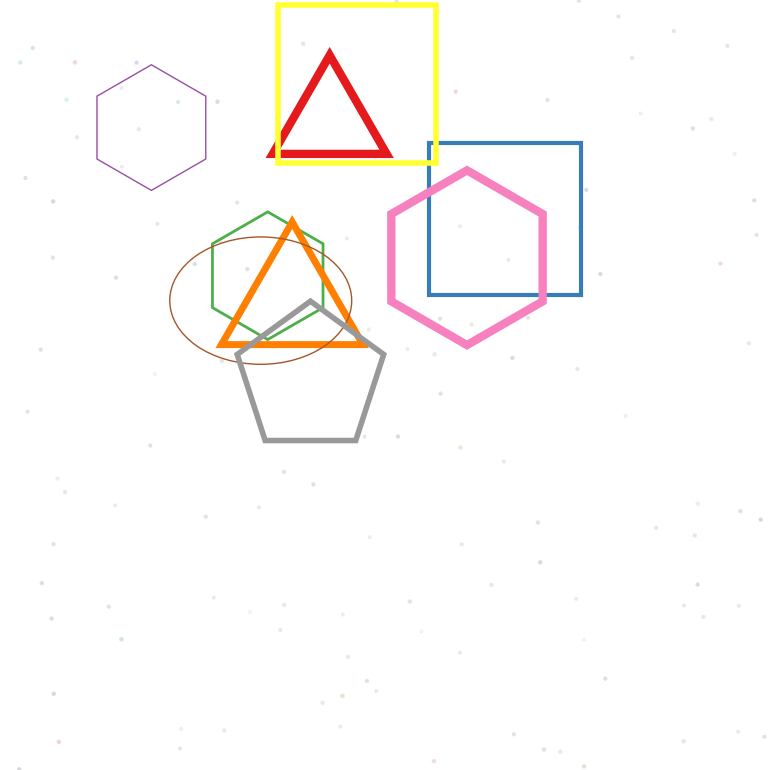[{"shape": "triangle", "thickness": 3, "radius": 0.43, "center": [0.428, 0.843]}, {"shape": "square", "thickness": 1.5, "radius": 0.49, "center": [0.655, 0.716]}, {"shape": "hexagon", "thickness": 1, "radius": 0.41, "center": [0.348, 0.642]}, {"shape": "hexagon", "thickness": 0.5, "radius": 0.41, "center": [0.197, 0.834]}, {"shape": "triangle", "thickness": 2.5, "radius": 0.53, "center": [0.379, 0.606]}, {"shape": "square", "thickness": 2, "radius": 0.51, "center": [0.464, 0.891]}, {"shape": "oval", "thickness": 0.5, "radius": 0.59, "center": [0.339, 0.61]}, {"shape": "hexagon", "thickness": 3, "radius": 0.57, "center": [0.606, 0.665]}, {"shape": "pentagon", "thickness": 2, "radius": 0.5, "center": [0.403, 0.509]}]